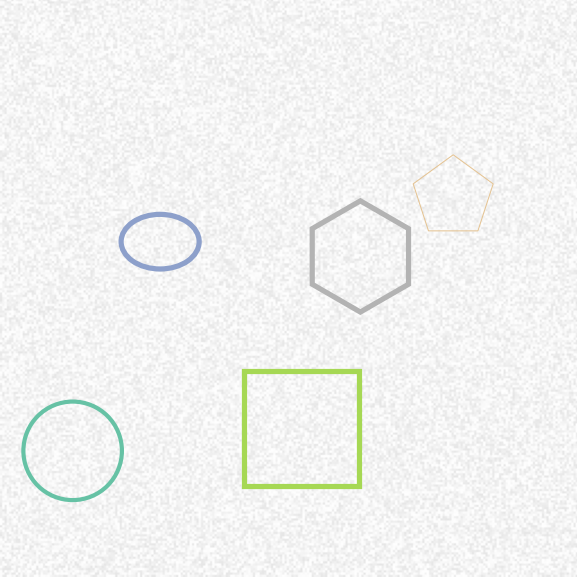[{"shape": "circle", "thickness": 2, "radius": 0.43, "center": [0.126, 0.218]}, {"shape": "oval", "thickness": 2.5, "radius": 0.34, "center": [0.277, 0.581]}, {"shape": "square", "thickness": 2.5, "radius": 0.5, "center": [0.523, 0.258]}, {"shape": "pentagon", "thickness": 0.5, "radius": 0.36, "center": [0.785, 0.658]}, {"shape": "hexagon", "thickness": 2.5, "radius": 0.48, "center": [0.624, 0.555]}]